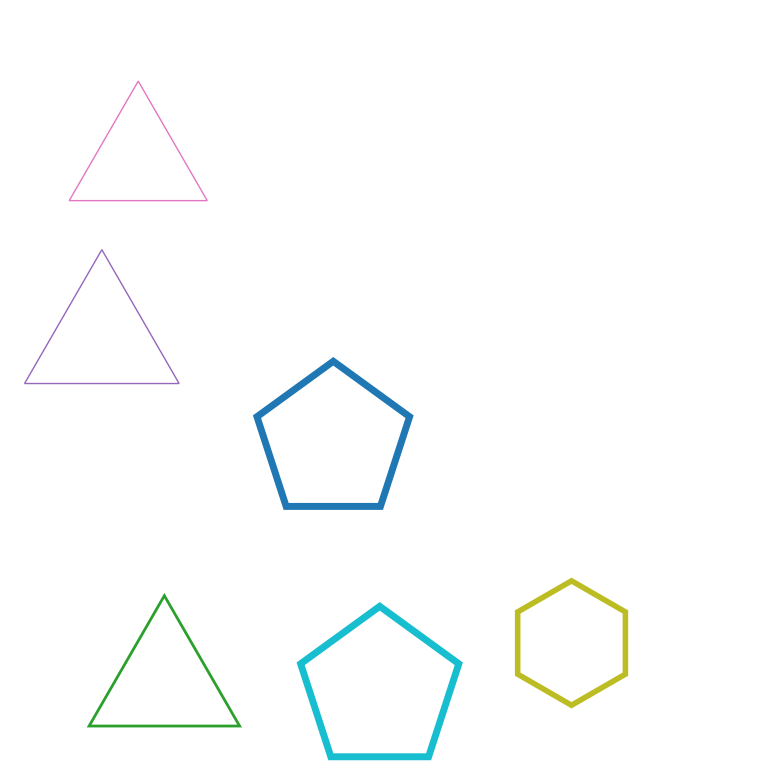[{"shape": "pentagon", "thickness": 2.5, "radius": 0.52, "center": [0.433, 0.427]}, {"shape": "triangle", "thickness": 1, "radius": 0.56, "center": [0.213, 0.114]}, {"shape": "triangle", "thickness": 0.5, "radius": 0.58, "center": [0.132, 0.56]}, {"shape": "triangle", "thickness": 0.5, "radius": 0.52, "center": [0.18, 0.791]}, {"shape": "hexagon", "thickness": 2, "radius": 0.4, "center": [0.742, 0.165]}, {"shape": "pentagon", "thickness": 2.5, "radius": 0.54, "center": [0.493, 0.105]}]